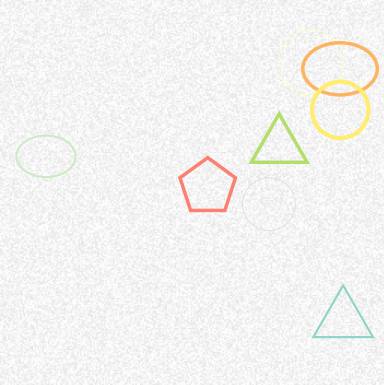[{"shape": "triangle", "thickness": 1.5, "radius": 0.45, "center": [0.891, 0.169]}, {"shape": "circle", "thickness": 0.5, "radius": 0.42, "center": [0.808, 0.838]}, {"shape": "pentagon", "thickness": 2.5, "radius": 0.38, "center": [0.54, 0.515]}, {"shape": "oval", "thickness": 2.5, "radius": 0.48, "center": [0.883, 0.821]}, {"shape": "triangle", "thickness": 2.5, "radius": 0.42, "center": [0.725, 0.62]}, {"shape": "circle", "thickness": 0.5, "radius": 0.34, "center": [0.699, 0.47]}, {"shape": "oval", "thickness": 1.5, "radius": 0.38, "center": [0.12, 0.594]}, {"shape": "circle", "thickness": 3, "radius": 0.37, "center": [0.884, 0.715]}]